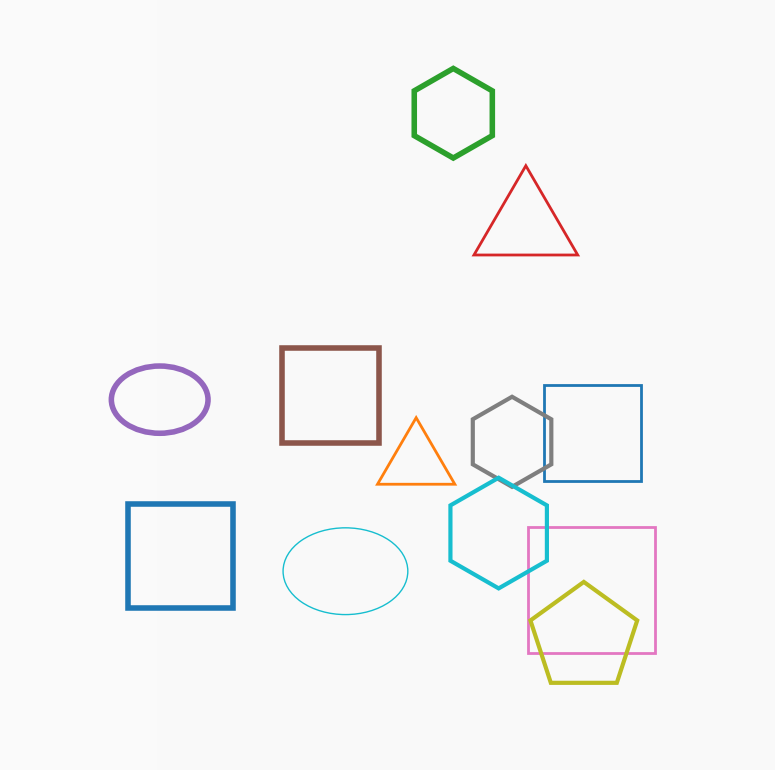[{"shape": "square", "thickness": 1, "radius": 0.31, "center": [0.764, 0.438]}, {"shape": "square", "thickness": 2, "radius": 0.34, "center": [0.233, 0.278]}, {"shape": "triangle", "thickness": 1, "radius": 0.29, "center": [0.537, 0.4]}, {"shape": "hexagon", "thickness": 2, "radius": 0.29, "center": [0.585, 0.853]}, {"shape": "triangle", "thickness": 1, "radius": 0.39, "center": [0.679, 0.707]}, {"shape": "oval", "thickness": 2, "radius": 0.31, "center": [0.206, 0.481]}, {"shape": "square", "thickness": 2, "radius": 0.31, "center": [0.426, 0.486]}, {"shape": "square", "thickness": 1, "radius": 0.41, "center": [0.764, 0.234]}, {"shape": "hexagon", "thickness": 1.5, "radius": 0.29, "center": [0.661, 0.426]}, {"shape": "pentagon", "thickness": 1.5, "radius": 0.36, "center": [0.753, 0.172]}, {"shape": "hexagon", "thickness": 1.5, "radius": 0.36, "center": [0.643, 0.308]}, {"shape": "oval", "thickness": 0.5, "radius": 0.4, "center": [0.446, 0.258]}]